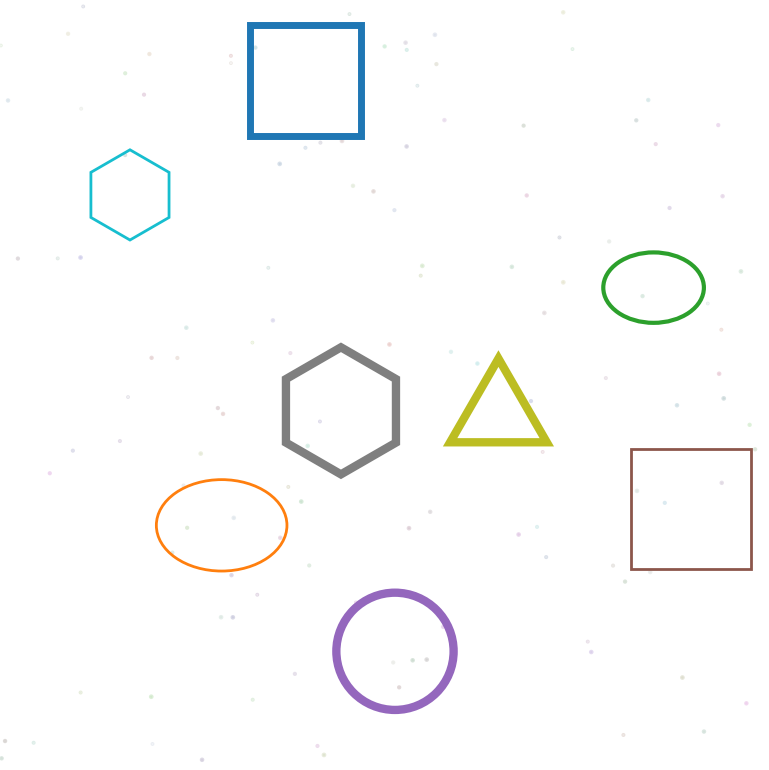[{"shape": "square", "thickness": 2.5, "radius": 0.36, "center": [0.397, 0.896]}, {"shape": "oval", "thickness": 1, "radius": 0.42, "center": [0.288, 0.318]}, {"shape": "oval", "thickness": 1.5, "radius": 0.33, "center": [0.849, 0.626]}, {"shape": "circle", "thickness": 3, "radius": 0.38, "center": [0.513, 0.154]}, {"shape": "square", "thickness": 1, "radius": 0.39, "center": [0.898, 0.339]}, {"shape": "hexagon", "thickness": 3, "radius": 0.41, "center": [0.443, 0.466]}, {"shape": "triangle", "thickness": 3, "radius": 0.36, "center": [0.647, 0.462]}, {"shape": "hexagon", "thickness": 1, "radius": 0.29, "center": [0.169, 0.747]}]